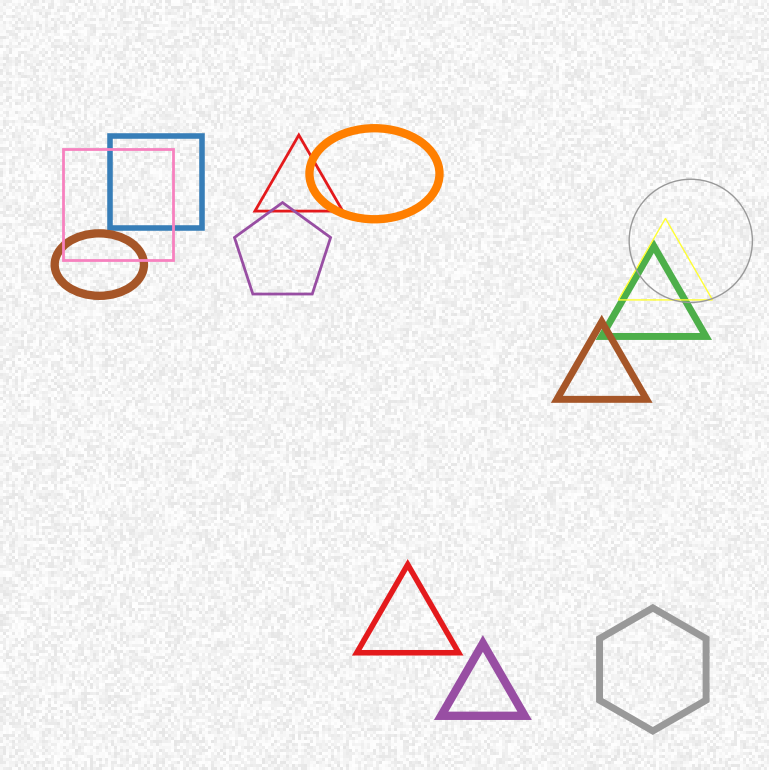[{"shape": "triangle", "thickness": 2, "radius": 0.38, "center": [0.53, 0.19]}, {"shape": "triangle", "thickness": 1, "radius": 0.33, "center": [0.388, 0.759]}, {"shape": "square", "thickness": 2, "radius": 0.3, "center": [0.202, 0.764]}, {"shape": "triangle", "thickness": 2.5, "radius": 0.39, "center": [0.849, 0.602]}, {"shape": "pentagon", "thickness": 1, "radius": 0.33, "center": [0.367, 0.671]}, {"shape": "triangle", "thickness": 3, "radius": 0.31, "center": [0.627, 0.102]}, {"shape": "oval", "thickness": 3, "radius": 0.42, "center": [0.486, 0.774]}, {"shape": "triangle", "thickness": 0.5, "radius": 0.35, "center": [0.864, 0.646]}, {"shape": "oval", "thickness": 3, "radius": 0.29, "center": [0.129, 0.656]}, {"shape": "triangle", "thickness": 2.5, "radius": 0.34, "center": [0.781, 0.515]}, {"shape": "square", "thickness": 1, "radius": 0.36, "center": [0.153, 0.735]}, {"shape": "circle", "thickness": 0.5, "radius": 0.4, "center": [0.897, 0.687]}, {"shape": "hexagon", "thickness": 2.5, "radius": 0.4, "center": [0.848, 0.131]}]